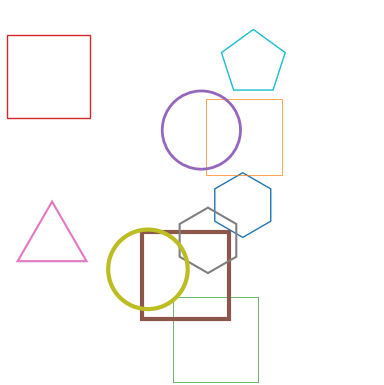[{"shape": "hexagon", "thickness": 1, "radius": 0.42, "center": [0.631, 0.467]}, {"shape": "square", "thickness": 0.5, "radius": 0.49, "center": [0.634, 0.643]}, {"shape": "square", "thickness": 0.5, "radius": 0.55, "center": [0.559, 0.119]}, {"shape": "square", "thickness": 1, "radius": 0.54, "center": [0.126, 0.802]}, {"shape": "circle", "thickness": 2, "radius": 0.51, "center": [0.523, 0.662]}, {"shape": "square", "thickness": 3, "radius": 0.56, "center": [0.483, 0.284]}, {"shape": "triangle", "thickness": 1.5, "radius": 0.52, "center": [0.135, 0.373]}, {"shape": "hexagon", "thickness": 1.5, "radius": 0.42, "center": [0.54, 0.376]}, {"shape": "circle", "thickness": 3, "radius": 0.52, "center": [0.384, 0.3]}, {"shape": "pentagon", "thickness": 1, "radius": 0.44, "center": [0.658, 0.836]}]